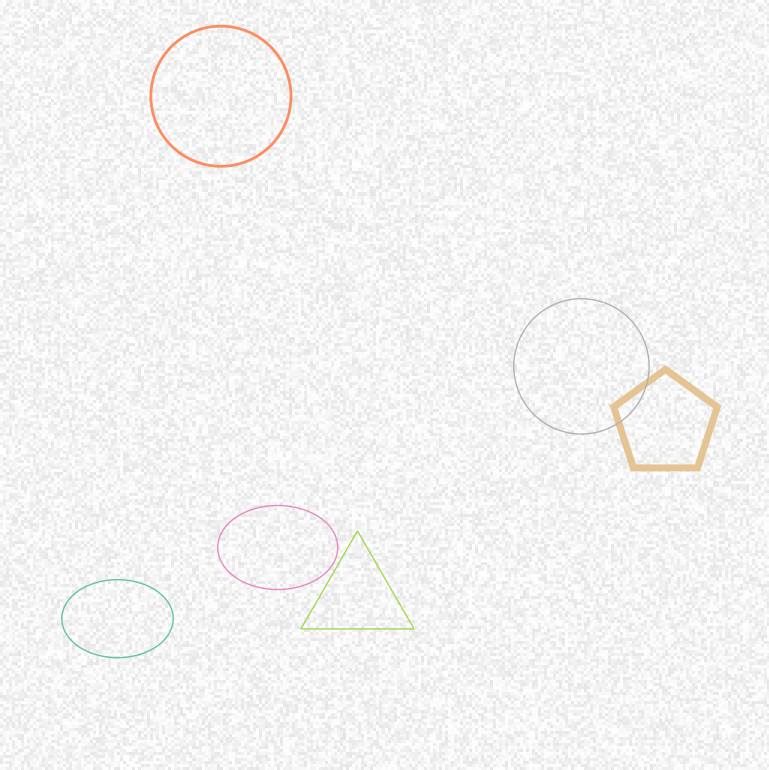[{"shape": "oval", "thickness": 0.5, "radius": 0.36, "center": [0.153, 0.197]}, {"shape": "circle", "thickness": 1, "radius": 0.46, "center": [0.287, 0.875]}, {"shape": "oval", "thickness": 0.5, "radius": 0.39, "center": [0.361, 0.289]}, {"shape": "triangle", "thickness": 0.5, "radius": 0.42, "center": [0.464, 0.226]}, {"shape": "pentagon", "thickness": 2.5, "radius": 0.35, "center": [0.864, 0.45]}, {"shape": "circle", "thickness": 0.5, "radius": 0.44, "center": [0.755, 0.524]}]